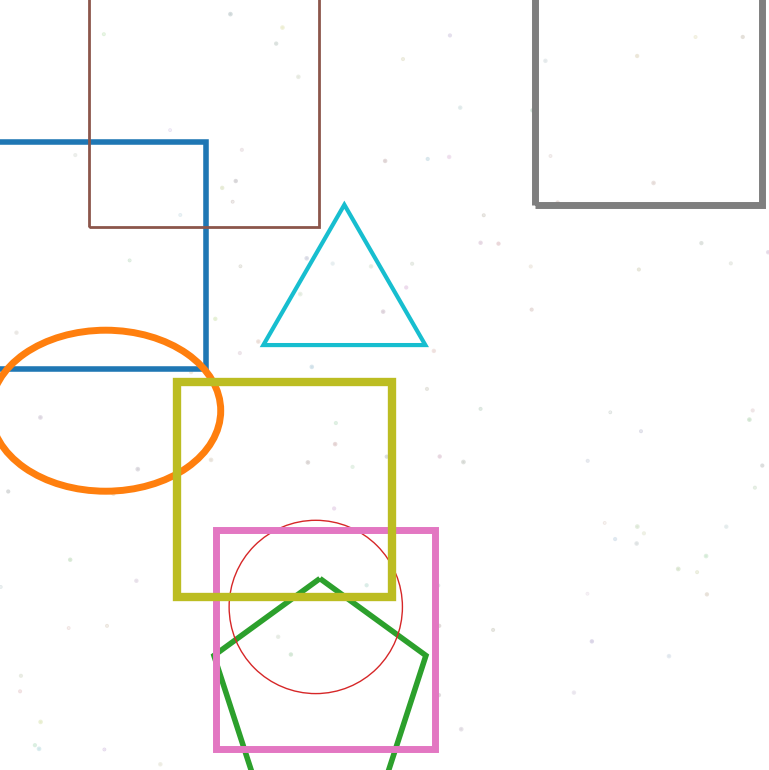[{"shape": "square", "thickness": 2, "radius": 0.74, "center": [0.119, 0.668]}, {"shape": "oval", "thickness": 2.5, "radius": 0.75, "center": [0.137, 0.467]}, {"shape": "pentagon", "thickness": 2, "radius": 0.72, "center": [0.415, 0.104]}, {"shape": "circle", "thickness": 0.5, "radius": 0.56, "center": [0.41, 0.212]}, {"shape": "square", "thickness": 1, "radius": 0.75, "center": [0.265, 0.855]}, {"shape": "square", "thickness": 2.5, "radius": 0.71, "center": [0.422, 0.169]}, {"shape": "square", "thickness": 2.5, "radius": 0.73, "center": [0.842, 0.88]}, {"shape": "square", "thickness": 3, "radius": 0.7, "center": [0.37, 0.365]}, {"shape": "triangle", "thickness": 1.5, "radius": 0.61, "center": [0.447, 0.613]}]